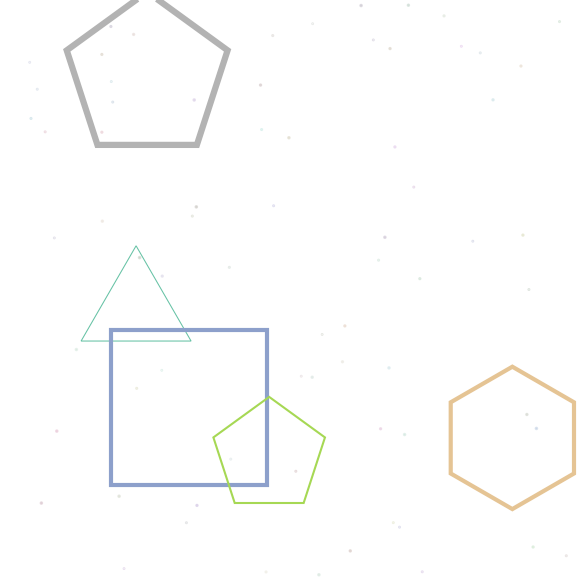[{"shape": "triangle", "thickness": 0.5, "radius": 0.55, "center": [0.236, 0.464]}, {"shape": "square", "thickness": 2, "radius": 0.67, "center": [0.328, 0.293]}, {"shape": "pentagon", "thickness": 1, "radius": 0.51, "center": [0.466, 0.21]}, {"shape": "hexagon", "thickness": 2, "radius": 0.62, "center": [0.887, 0.241]}, {"shape": "pentagon", "thickness": 3, "radius": 0.73, "center": [0.255, 0.867]}]